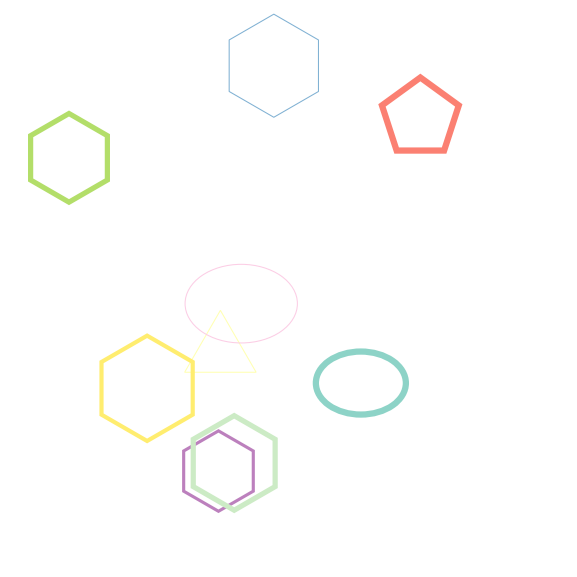[{"shape": "oval", "thickness": 3, "radius": 0.39, "center": [0.625, 0.336]}, {"shape": "triangle", "thickness": 0.5, "radius": 0.36, "center": [0.382, 0.39]}, {"shape": "pentagon", "thickness": 3, "radius": 0.35, "center": [0.728, 0.795]}, {"shape": "hexagon", "thickness": 0.5, "radius": 0.45, "center": [0.474, 0.885]}, {"shape": "hexagon", "thickness": 2.5, "radius": 0.38, "center": [0.119, 0.726]}, {"shape": "oval", "thickness": 0.5, "radius": 0.49, "center": [0.418, 0.473]}, {"shape": "hexagon", "thickness": 1.5, "radius": 0.35, "center": [0.378, 0.183]}, {"shape": "hexagon", "thickness": 2.5, "radius": 0.41, "center": [0.406, 0.197]}, {"shape": "hexagon", "thickness": 2, "radius": 0.46, "center": [0.255, 0.327]}]